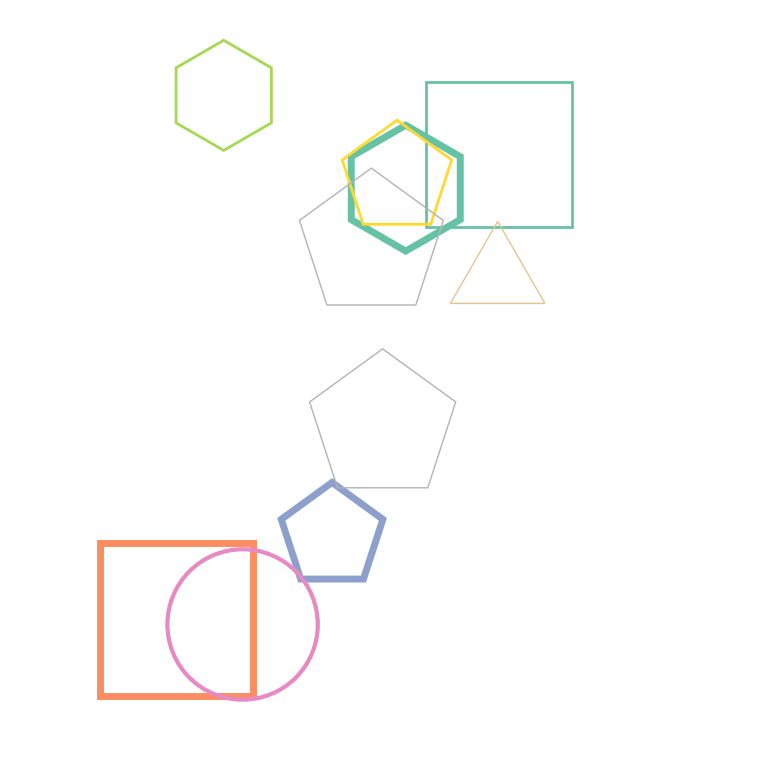[{"shape": "hexagon", "thickness": 2.5, "radius": 0.41, "center": [0.527, 0.756]}, {"shape": "square", "thickness": 1, "radius": 0.47, "center": [0.648, 0.799]}, {"shape": "square", "thickness": 2.5, "radius": 0.5, "center": [0.229, 0.195]}, {"shape": "pentagon", "thickness": 2.5, "radius": 0.35, "center": [0.431, 0.304]}, {"shape": "circle", "thickness": 1.5, "radius": 0.49, "center": [0.315, 0.189]}, {"shape": "hexagon", "thickness": 1, "radius": 0.36, "center": [0.291, 0.876]}, {"shape": "pentagon", "thickness": 1, "radius": 0.37, "center": [0.515, 0.769]}, {"shape": "triangle", "thickness": 0.5, "radius": 0.35, "center": [0.646, 0.641]}, {"shape": "pentagon", "thickness": 0.5, "radius": 0.5, "center": [0.497, 0.447]}, {"shape": "pentagon", "thickness": 0.5, "radius": 0.49, "center": [0.482, 0.683]}]